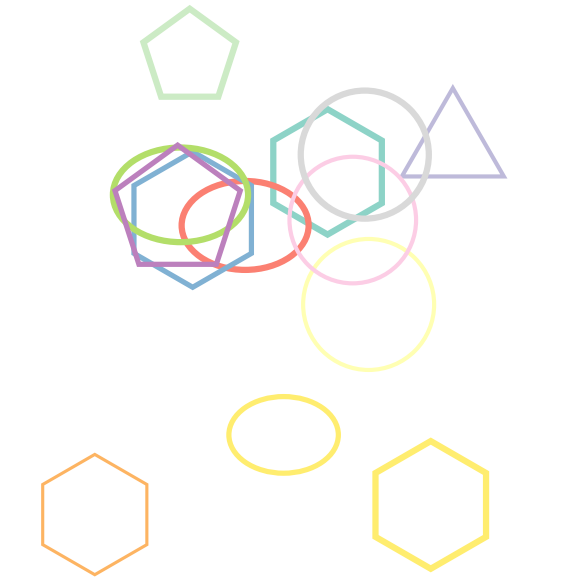[{"shape": "hexagon", "thickness": 3, "radius": 0.54, "center": [0.567, 0.702]}, {"shape": "circle", "thickness": 2, "radius": 0.57, "center": [0.638, 0.472]}, {"shape": "triangle", "thickness": 2, "radius": 0.51, "center": [0.784, 0.745]}, {"shape": "oval", "thickness": 3, "radius": 0.55, "center": [0.424, 0.609]}, {"shape": "hexagon", "thickness": 2.5, "radius": 0.59, "center": [0.334, 0.619]}, {"shape": "hexagon", "thickness": 1.5, "radius": 0.52, "center": [0.164, 0.108]}, {"shape": "oval", "thickness": 3, "radius": 0.59, "center": [0.313, 0.662]}, {"shape": "circle", "thickness": 2, "radius": 0.55, "center": [0.611, 0.618]}, {"shape": "circle", "thickness": 3, "radius": 0.55, "center": [0.632, 0.731]}, {"shape": "pentagon", "thickness": 2.5, "radius": 0.57, "center": [0.308, 0.634]}, {"shape": "pentagon", "thickness": 3, "radius": 0.42, "center": [0.329, 0.9]}, {"shape": "hexagon", "thickness": 3, "radius": 0.55, "center": [0.746, 0.125]}, {"shape": "oval", "thickness": 2.5, "radius": 0.47, "center": [0.491, 0.246]}]